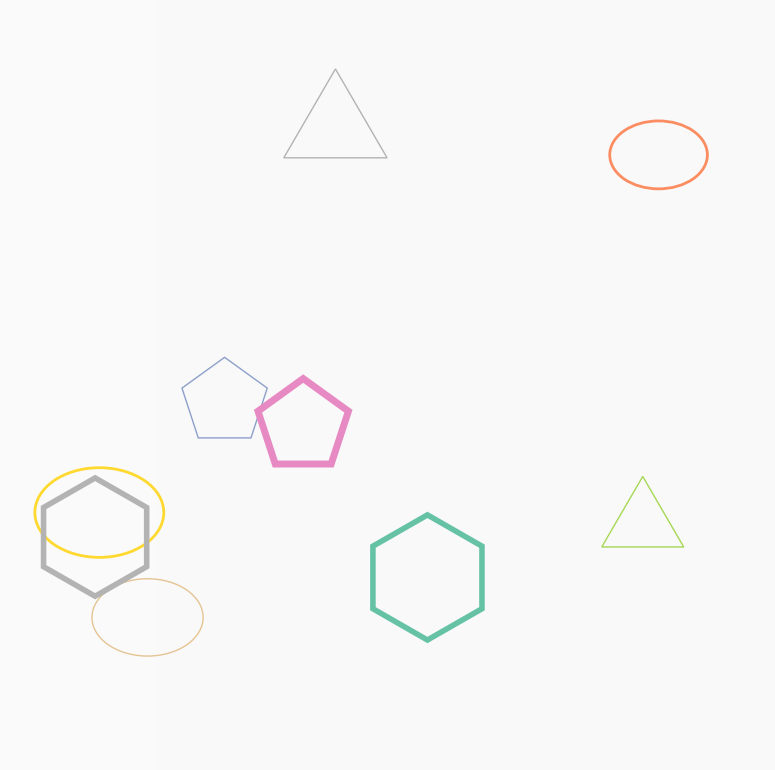[{"shape": "hexagon", "thickness": 2, "radius": 0.41, "center": [0.552, 0.25]}, {"shape": "oval", "thickness": 1, "radius": 0.32, "center": [0.85, 0.799]}, {"shape": "pentagon", "thickness": 0.5, "radius": 0.29, "center": [0.29, 0.478]}, {"shape": "pentagon", "thickness": 2.5, "radius": 0.31, "center": [0.391, 0.447]}, {"shape": "triangle", "thickness": 0.5, "radius": 0.31, "center": [0.829, 0.32]}, {"shape": "oval", "thickness": 1, "radius": 0.42, "center": [0.128, 0.334]}, {"shape": "oval", "thickness": 0.5, "radius": 0.36, "center": [0.19, 0.198]}, {"shape": "hexagon", "thickness": 2, "radius": 0.38, "center": [0.123, 0.302]}, {"shape": "triangle", "thickness": 0.5, "radius": 0.38, "center": [0.433, 0.834]}]